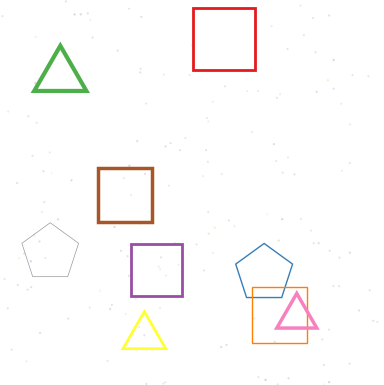[{"shape": "square", "thickness": 2, "radius": 0.4, "center": [0.581, 0.899]}, {"shape": "pentagon", "thickness": 1, "radius": 0.39, "center": [0.686, 0.29]}, {"shape": "triangle", "thickness": 3, "radius": 0.39, "center": [0.157, 0.803]}, {"shape": "square", "thickness": 2, "radius": 0.33, "center": [0.407, 0.299]}, {"shape": "square", "thickness": 1, "radius": 0.36, "center": [0.726, 0.182]}, {"shape": "triangle", "thickness": 2, "radius": 0.32, "center": [0.375, 0.126]}, {"shape": "square", "thickness": 2.5, "radius": 0.35, "center": [0.324, 0.493]}, {"shape": "triangle", "thickness": 2.5, "radius": 0.3, "center": [0.771, 0.178]}, {"shape": "pentagon", "thickness": 0.5, "radius": 0.39, "center": [0.13, 0.344]}]